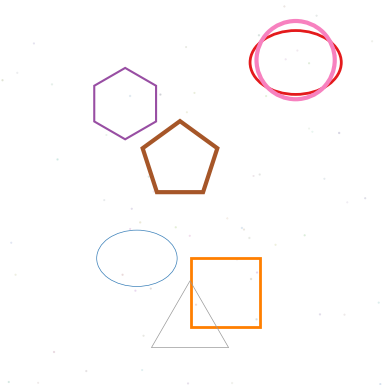[{"shape": "oval", "thickness": 2, "radius": 0.59, "center": [0.768, 0.838]}, {"shape": "oval", "thickness": 0.5, "radius": 0.52, "center": [0.356, 0.329]}, {"shape": "hexagon", "thickness": 1.5, "radius": 0.46, "center": [0.325, 0.731]}, {"shape": "square", "thickness": 2, "radius": 0.45, "center": [0.585, 0.241]}, {"shape": "pentagon", "thickness": 3, "radius": 0.51, "center": [0.468, 0.583]}, {"shape": "circle", "thickness": 3, "radius": 0.51, "center": [0.768, 0.844]}, {"shape": "triangle", "thickness": 0.5, "radius": 0.58, "center": [0.494, 0.155]}]